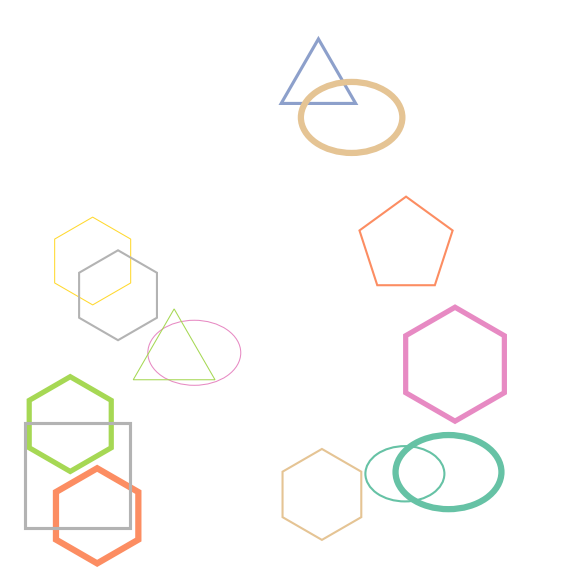[{"shape": "oval", "thickness": 1, "radius": 0.34, "center": [0.701, 0.179]}, {"shape": "oval", "thickness": 3, "radius": 0.46, "center": [0.777, 0.182]}, {"shape": "pentagon", "thickness": 1, "radius": 0.42, "center": [0.703, 0.574]}, {"shape": "hexagon", "thickness": 3, "radius": 0.41, "center": [0.168, 0.106]}, {"shape": "triangle", "thickness": 1.5, "radius": 0.37, "center": [0.551, 0.857]}, {"shape": "oval", "thickness": 0.5, "radius": 0.4, "center": [0.336, 0.388]}, {"shape": "hexagon", "thickness": 2.5, "radius": 0.49, "center": [0.788, 0.368]}, {"shape": "triangle", "thickness": 0.5, "radius": 0.41, "center": [0.302, 0.382]}, {"shape": "hexagon", "thickness": 2.5, "radius": 0.41, "center": [0.122, 0.265]}, {"shape": "hexagon", "thickness": 0.5, "radius": 0.38, "center": [0.16, 0.547]}, {"shape": "hexagon", "thickness": 1, "radius": 0.39, "center": [0.557, 0.143]}, {"shape": "oval", "thickness": 3, "radius": 0.44, "center": [0.609, 0.796]}, {"shape": "square", "thickness": 1.5, "radius": 0.45, "center": [0.135, 0.175]}, {"shape": "hexagon", "thickness": 1, "radius": 0.39, "center": [0.204, 0.488]}]